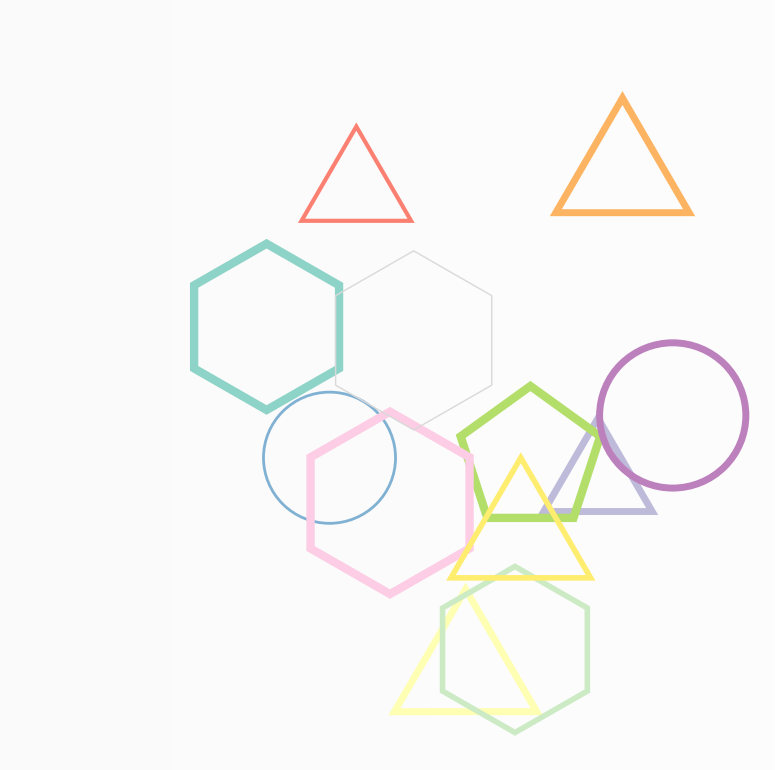[{"shape": "hexagon", "thickness": 3, "radius": 0.54, "center": [0.344, 0.576]}, {"shape": "triangle", "thickness": 2.5, "radius": 0.53, "center": [0.601, 0.129]}, {"shape": "triangle", "thickness": 2.5, "radius": 0.4, "center": [0.772, 0.376]}, {"shape": "triangle", "thickness": 1.5, "radius": 0.41, "center": [0.46, 0.754]}, {"shape": "circle", "thickness": 1, "radius": 0.43, "center": [0.425, 0.406]}, {"shape": "triangle", "thickness": 2.5, "radius": 0.5, "center": [0.803, 0.773]}, {"shape": "pentagon", "thickness": 3, "radius": 0.47, "center": [0.684, 0.404]}, {"shape": "hexagon", "thickness": 3, "radius": 0.59, "center": [0.503, 0.347]}, {"shape": "hexagon", "thickness": 0.5, "radius": 0.58, "center": [0.534, 0.558]}, {"shape": "circle", "thickness": 2.5, "radius": 0.47, "center": [0.868, 0.46]}, {"shape": "hexagon", "thickness": 2, "radius": 0.54, "center": [0.664, 0.156]}, {"shape": "triangle", "thickness": 2, "radius": 0.52, "center": [0.672, 0.302]}]